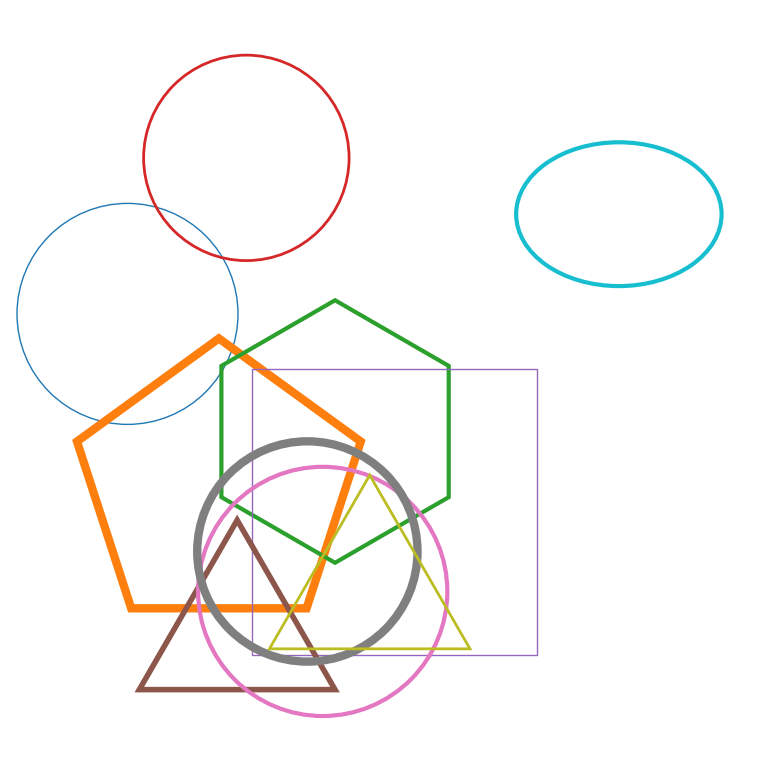[{"shape": "circle", "thickness": 0.5, "radius": 0.72, "center": [0.166, 0.592]}, {"shape": "pentagon", "thickness": 3, "radius": 0.97, "center": [0.284, 0.367]}, {"shape": "hexagon", "thickness": 1.5, "radius": 0.85, "center": [0.435, 0.44]}, {"shape": "circle", "thickness": 1, "radius": 0.67, "center": [0.32, 0.795]}, {"shape": "square", "thickness": 0.5, "radius": 0.93, "center": [0.512, 0.335]}, {"shape": "triangle", "thickness": 2, "radius": 0.73, "center": [0.308, 0.178]}, {"shape": "circle", "thickness": 1.5, "radius": 0.81, "center": [0.419, 0.232]}, {"shape": "circle", "thickness": 3, "radius": 0.72, "center": [0.399, 0.284]}, {"shape": "triangle", "thickness": 1, "radius": 0.75, "center": [0.48, 0.233]}, {"shape": "oval", "thickness": 1.5, "radius": 0.67, "center": [0.804, 0.722]}]